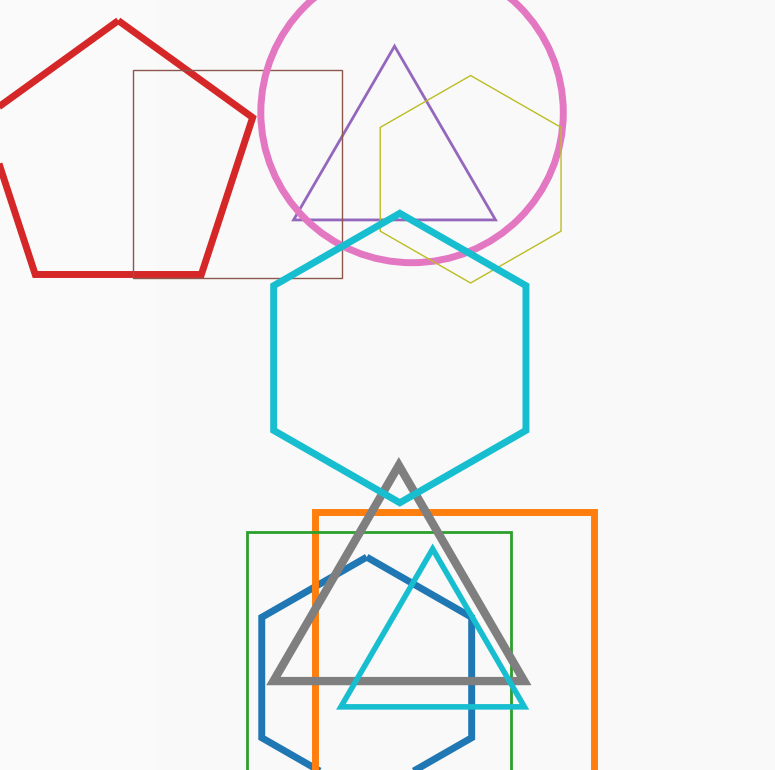[{"shape": "hexagon", "thickness": 2.5, "radius": 0.78, "center": [0.473, 0.12]}, {"shape": "square", "thickness": 2.5, "radius": 0.9, "center": [0.587, 0.154]}, {"shape": "square", "thickness": 1, "radius": 0.85, "center": [0.489, 0.139]}, {"shape": "pentagon", "thickness": 2.5, "radius": 0.91, "center": [0.153, 0.791]}, {"shape": "triangle", "thickness": 1, "radius": 0.75, "center": [0.509, 0.79]}, {"shape": "square", "thickness": 0.5, "radius": 0.68, "center": [0.306, 0.774]}, {"shape": "circle", "thickness": 2.5, "radius": 0.98, "center": [0.532, 0.854]}, {"shape": "triangle", "thickness": 3, "radius": 0.93, "center": [0.515, 0.209]}, {"shape": "hexagon", "thickness": 0.5, "radius": 0.67, "center": [0.607, 0.767]}, {"shape": "hexagon", "thickness": 2.5, "radius": 0.94, "center": [0.516, 0.535]}, {"shape": "triangle", "thickness": 2, "radius": 0.68, "center": [0.558, 0.15]}]